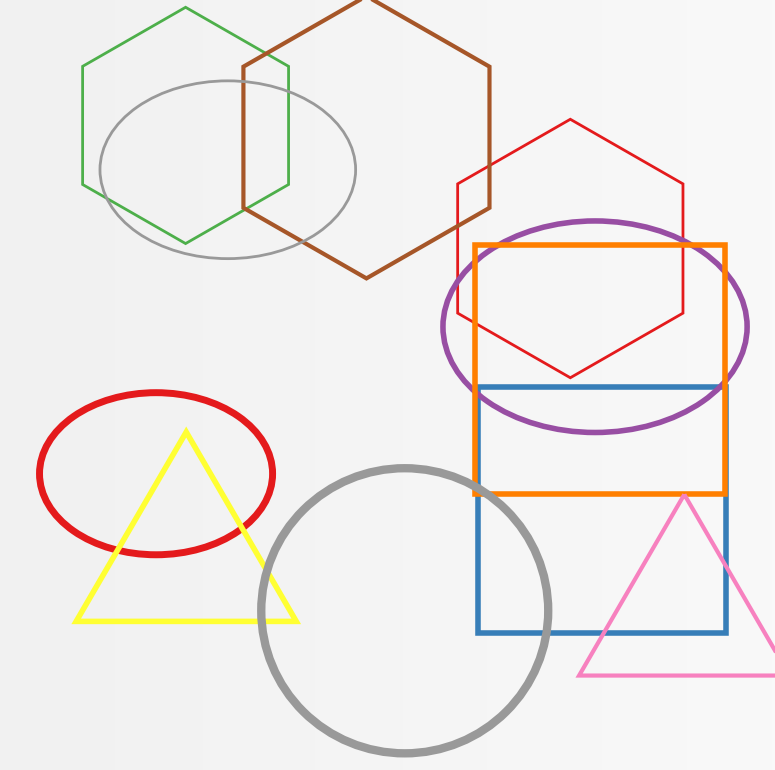[{"shape": "hexagon", "thickness": 1, "radius": 0.84, "center": [0.736, 0.677]}, {"shape": "oval", "thickness": 2.5, "radius": 0.75, "center": [0.201, 0.385]}, {"shape": "square", "thickness": 2, "radius": 0.8, "center": [0.777, 0.337]}, {"shape": "hexagon", "thickness": 1, "radius": 0.77, "center": [0.239, 0.837]}, {"shape": "oval", "thickness": 2, "radius": 0.98, "center": [0.768, 0.576]}, {"shape": "square", "thickness": 2, "radius": 0.81, "center": [0.774, 0.52]}, {"shape": "triangle", "thickness": 2, "radius": 0.82, "center": [0.24, 0.275]}, {"shape": "hexagon", "thickness": 1.5, "radius": 0.92, "center": [0.473, 0.822]}, {"shape": "triangle", "thickness": 1.5, "radius": 0.78, "center": [0.883, 0.201]}, {"shape": "circle", "thickness": 3, "radius": 0.93, "center": [0.522, 0.207]}, {"shape": "oval", "thickness": 1, "radius": 0.82, "center": [0.294, 0.78]}]